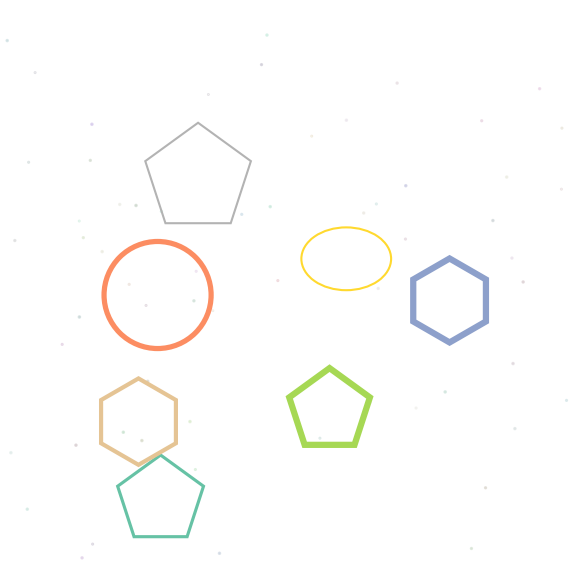[{"shape": "pentagon", "thickness": 1.5, "radius": 0.39, "center": [0.278, 0.133]}, {"shape": "circle", "thickness": 2.5, "radius": 0.46, "center": [0.273, 0.488]}, {"shape": "hexagon", "thickness": 3, "radius": 0.36, "center": [0.779, 0.479]}, {"shape": "pentagon", "thickness": 3, "radius": 0.37, "center": [0.571, 0.288]}, {"shape": "oval", "thickness": 1, "radius": 0.39, "center": [0.6, 0.551]}, {"shape": "hexagon", "thickness": 2, "radius": 0.37, "center": [0.24, 0.269]}, {"shape": "pentagon", "thickness": 1, "radius": 0.48, "center": [0.343, 0.69]}]